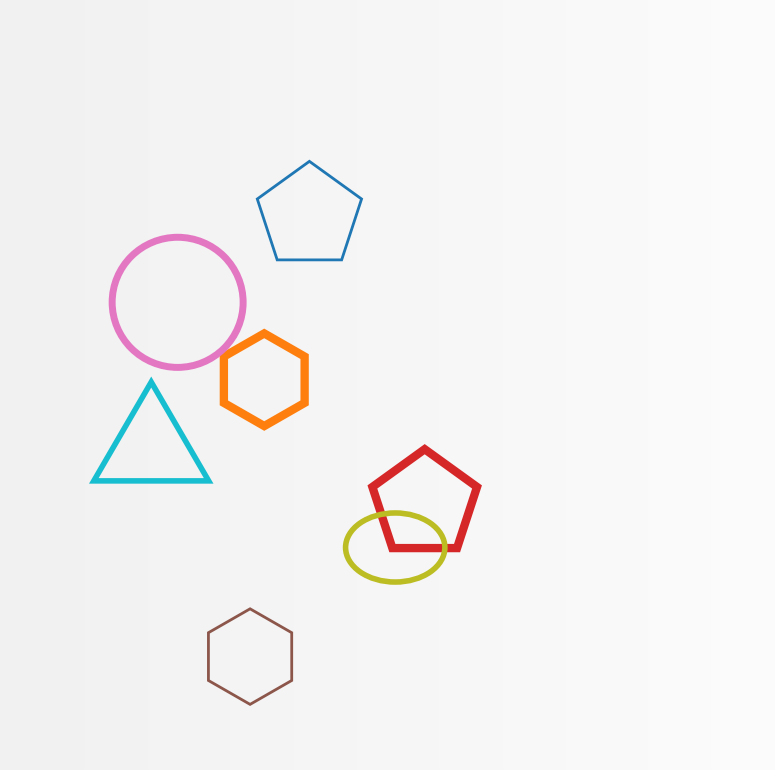[{"shape": "pentagon", "thickness": 1, "radius": 0.35, "center": [0.399, 0.72]}, {"shape": "hexagon", "thickness": 3, "radius": 0.3, "center": [0.341, 0.507]}, {"shape": "pentagon", "thickness": 3, "radius": 0.35, "center": [0.548, 0.346]}, {"shape": "hexagon", "thickness": 1, "radius": 0.31, "center": [0.323, 0.147]}, {"shape": "circle", "thickness": 2.5, "radius": 0.42, "center": [0.229, 0.607]}, {"shape": "oval", "thickness": 2, "radius": 0.32, "center": [0.51, 0.289]}, {"shape": "triangle", "thickness": 2, "radius": 0.43, "center": [0.195, 0.418]}]